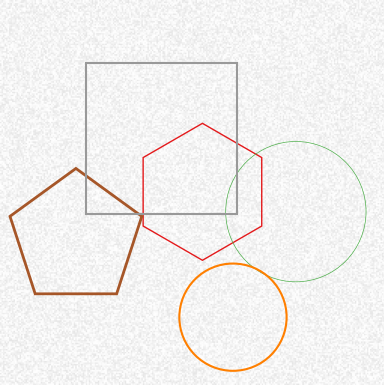[{"shape": "hexagon", "thickness": 1, "radius": 0.89, "center": [0.526, 0.502]}, {"shape": "circle", "thickness": 0.5, "radius": 0.91, "center": [0.768, 0.45]}, {"shape": "circle", "thickness": 1.5, "radius": 0.7, "center": [0.605, 0.176]}, {"shape": "pentagon", "thickness": 2, "radius": 0.9, "center": [0.197, 0.382]}, {"shape": "square", "thickness": 1.5, "radius": 0.98, "center": [0.419, 0.64]}]